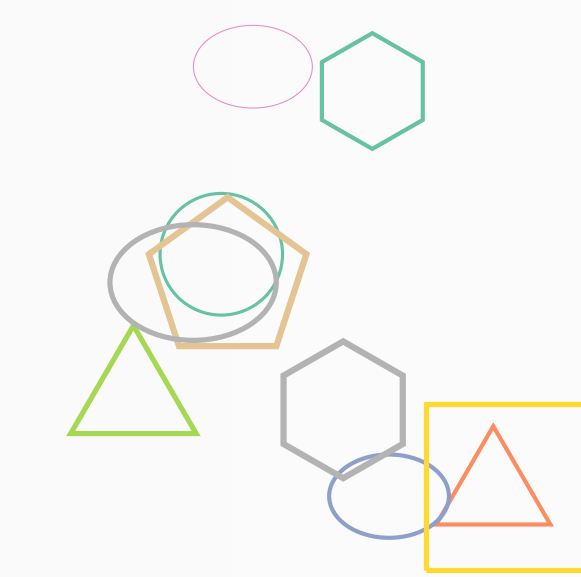[{"shape": "circle", "thickness": 1.5, "radius": 0.53, "center": [0.381, 0.559]}, {"shape": "hexagon", "thickness": 2, "radius": 0.5, "center": [0.641, 0.841]}, {"shape": "triangle", "thickness": 2, "radius": 0.57, "center": [0.849, 0.148]}, {"shape": "oval", "thickness": 2, "radius": 0.52, "center": [0.669, 0.14]}, {"shape": "oval", "thickness": 0.5, "radius": 0.51, "center": [0.435, 0.884]}, {"shape": "triangle", "thickness": 2.5, "radius": 0.62, "center": [0.23, 0.311]}, {"shape": "square", "thickness": 2.5, "radius": 0.72, "center": [0.877, 0.155]}, {"shape": "pentagon", "thickness": 3, "radius": 0.71, "center": [0.392, 0.515]}, {"shape": "hexagon", "thickness": 3, "radius": 0.59, "center": [0.59, 0.29]}, {"shape": "oval", "thickness": 2.5, "radius": 0.72, "center": [0.332, 0.51]}]